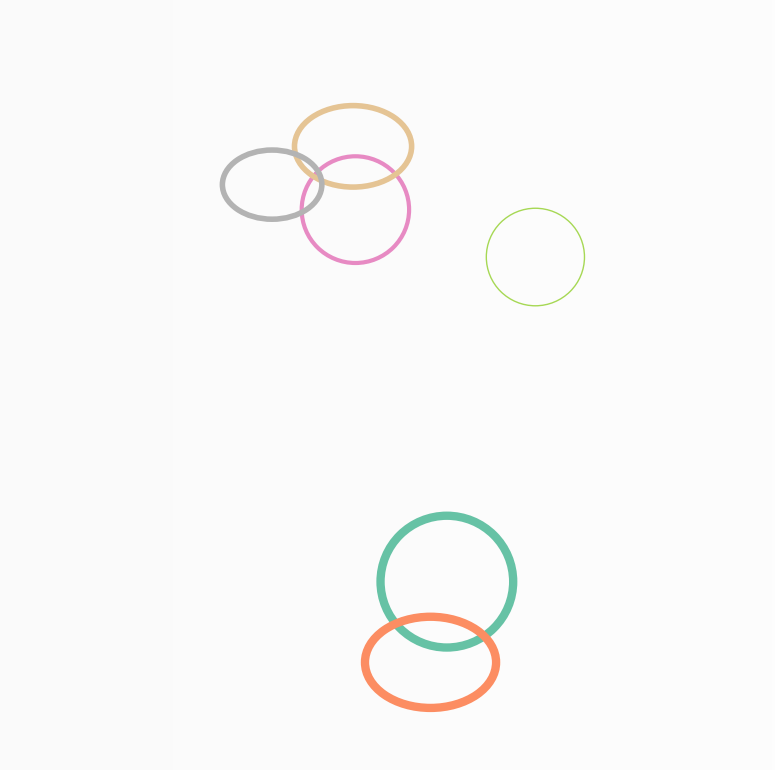[{"shape": "circle", "thickness": 3, "radius": 0.43, "center": [0.577, 0.245]}, {"shape": "oval", "thickness": 3, "radius": 0.42, "center": [0.556, 0.14]}, {"shape": "circle", "thickness": 1.5, "radius": 0.35, "center": [0.459, 0.728]}, {"shape": "circle", "thickness": 0.5, "radius": 0.32, "center": [0.691, 0.666]}, {"shape": "oval", "thickness": 2, "radius": 0.38, "center": [0.456, 0.81]}, {"shape": "oval", "thickness": 2, "radius": 0.32, "center": [0.351, 0.76]}]